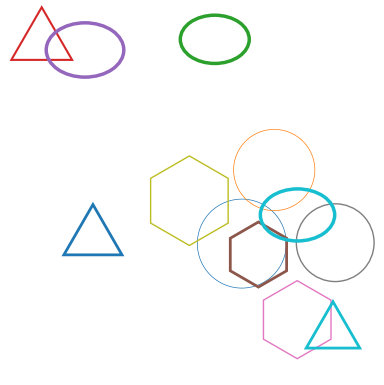[{"shape": "triangle", "thickness": 2, "radius": 0.44, "center": [0.241, 0.382]}, {"shape": "circle", "thickness": 0.5, "radius": 0.58, "center": [0.628, 0.367]}, {"shape": "circle", "thickness": 0.5, "radius": 0.53, "center": [0.712, 0.558]}, {"shape": "oval", "thickness": 2.5, "radius": 0.45, "center": [0.558, 0.898]}, {"shape": "triangle", "thickness": 1.5, "radius": 0.46, "center": [0.108, 0.89]}, {"shape": "oval", "thickness": 2.5, "radius": 0.5, "center": [0.221, 0.87]}, {"shape": "hexagon", "thickness": 2, "radius": 0.42, "center": [0.671, 0.339]}, {"shape": "hexagon", "thickness": 1, "radius": 0.51, "center": [0.772, 0.17]}, {"shape": "circle", "thickness": 1, "radius": 0.5, "center": [0.871, 0.37]}, {"shape": "hexagon", "thickness": 1, "radius": 0.58, "center": [0.492, 0.479]}, {"shape": "oval", "thickness": 2.5, "radius": 0.48, "center": [0.773, 0.442]}, {"shape": "triangle", "thickness": 2, "radius": 0.4, "center": [0.865, 0.136]}]